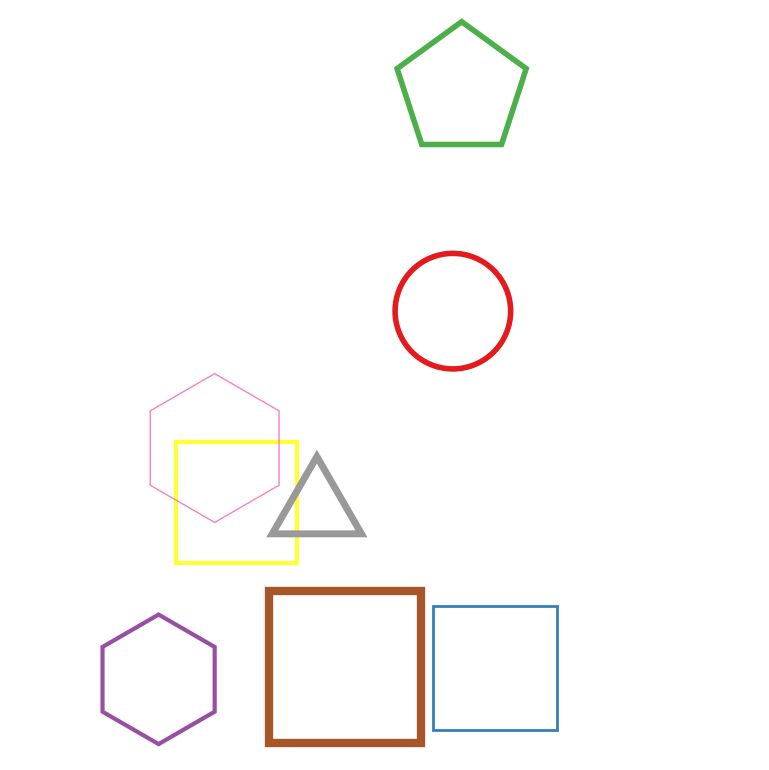[{"shape": "circle", "thickness": 2, "radius": 0.38, "center": [0.588, 0.596]}, {"shape": "square", "thickness": 1, "radius": 0.4, "center": [0.643, 0.132]}, {"shape": "pentagon", "thickness": 2, "radius": 0.44, "center": [0.6, 0.884]}, {"shape": "hexagon", "thickness": 1.5, "radius": 0.42, "center": [0.206, 0.118]}, {"shape": "square", "thickness": 1.5, "radius": 0.39, "center": [0.307, 0.347]}, {"shape": "square", "thickness": 3, "radius": 0.49, "center": [0.448, 0.133]}, {"shape": "hexagon", "thickness": 0.5, "radius": 0.48, "center": [0.279, 0.418]}, {"shape": "triangle", "thickness": 2.5, "radius": 0.33, "center": [0.412, 0.34]}]